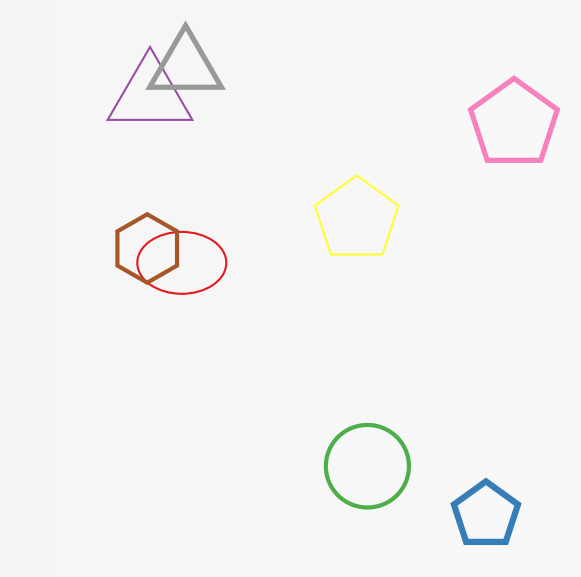[{"shape": "oval", "thickness": 1, "radius": 0.38, "center": [0.313, 0.544]}, {"shape": "pentagon", "thickness": 3, "radius": 0.29, "center": [0.836, 0.108]}, {"shape": "circle", "thickness": 2, "radius": 0.36, "center": [0.632, 0.192]}, {"shape": "triangle", "thickness": 1, "radius": 0.42, "center": [0.258, 0.834]}, {"shape": "pentagon", "thickness": 1, "radius": 0.38, "center": [0.614, 0.62]}, {"shape": "hexagon", "thickness": 2, "radius": 0.3, "center": [0.253, 0.569]}, {"shape": "pentagon", "thickness": 2.5, "radius": 0.39, "center": [0.884, 0.785]}, {"shape": "triangle", "thickness": 2.5, "radius": 0.36, "center": [0.319, 0.884]}]